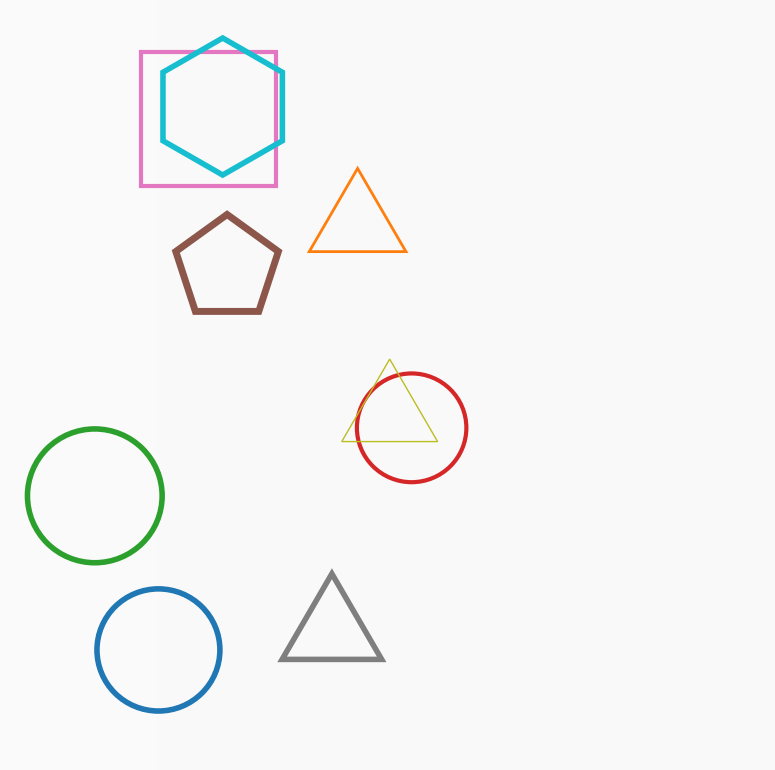[{"shape": "circle", "thickness": 2, "radius": 0.4, "center": [0.204, 0.156]}, {"shape": "triangle", "thickness": 1, "radius": 0.36, "center": [0.461, 0.709]}, {"shape": "circle", "thickness": 2, "radius": 0.43, "center": [0.122, 0.356]}, {"shape": "circle", "thickness": 1.5, "radius": 0.35, "center": [0.531, 0.444]}, {"shape": "pentagon", "thickness": 2.5, "radius": 0.35, "center": [0.293, 0.652]}, {"shape": "square", "thickness": 1.5, "radius": 0.44, "center": [0.268, 0.845]}, {"shape": "triangle", "thickness": 2, "radius": 0.37, "center": [0.428, 0.181]}, {"shape": "triangle", "thickness": 0.5, "radius": 0.36, "center": [0.503, 0.462]}, {"shape": "hexagon", "thickness": 2, "radius": 0.44, "center": [0.287, 0.862]}]